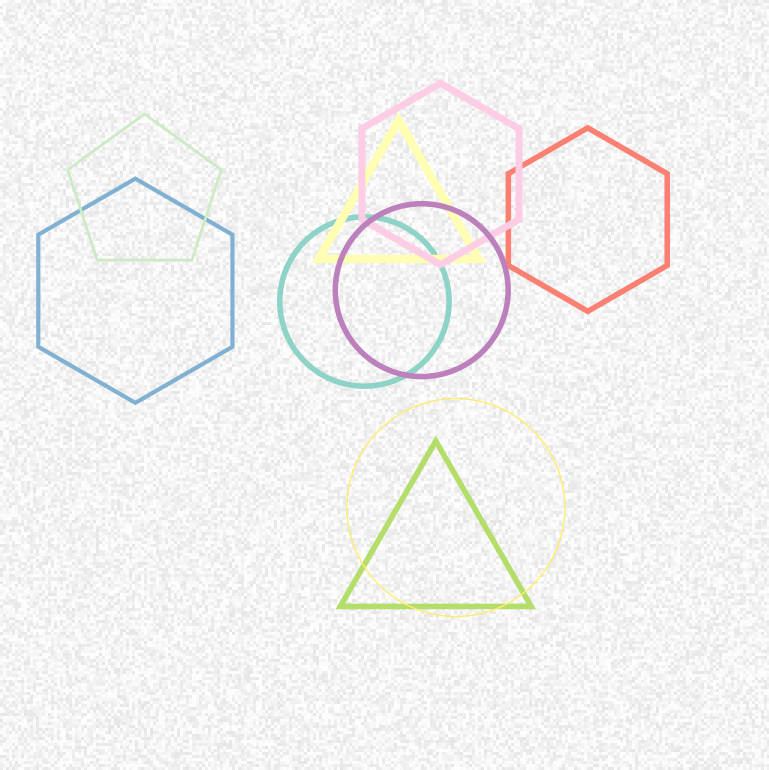[{"shape": "circle", "thickness": 2, "radius": 0.55, "center": [0.473, 0.608]}, {"shape": "triangle", "thickness": 3, "radius": 0.6, "center": [0.518, 0.724]}, {"shape": "hexagon", "thickness": 2, "radius": 0.6, "center": [0.763, 0.715]}, {"shape": "hexagon", "thickness": 1.5, "radius": 0.73, "center": [0.176, 0.622]}, {"shape": "triangle", "thickness": 2, "radius": 0.72, "center": [0.566, 0.284]}, {"shape": "hexagon", "thickness": 2.5, "radius": 0.59, "center": [0.572, 0.774]}, {"shape": "circle", "thickness": 2, "radius": 0.56, "center": [0.548, 0.623]}, {"shape": "pentagon", "thickness": 1, "radius": 0.52, "center": [0.188, 0.747]}, {"shape": "circle", "thickness": 0.5, "radius": 0.71, "center": [0.592, 0.341]}]